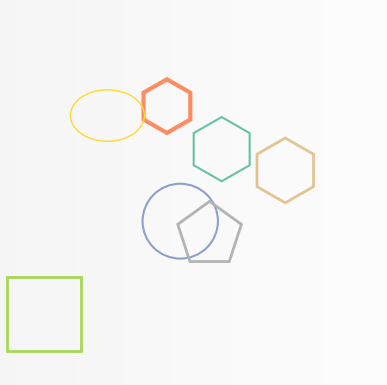[{"shape": "hexagon", "thickness": 1.5, "radius": 0.42, "center": [0.572, 0.613]}, {"shape": "hexagon", "thickness": 3, "radius": 0.35, "center": [0.431, 0.724]}, {"shape": "circle", "thickness": 1.5, "radius": 0.49, "center": [0.465, 0.426]}, {"shape": "square", "thickness": 2, "radius": 0.48, "center": [0.113, 0.185]}, {"shape": "oval", "thickness": 1, "radius": 0.48, "center": [0.277, 0.7]}, {"shape": "hexagon", "thickness": 2, "radius": 0.42, "center": [0.736, 0.557]}, {"shape": "pentagon", "thickness": 2, "radius": 0.43, "center": [0.541, 0.391]}]